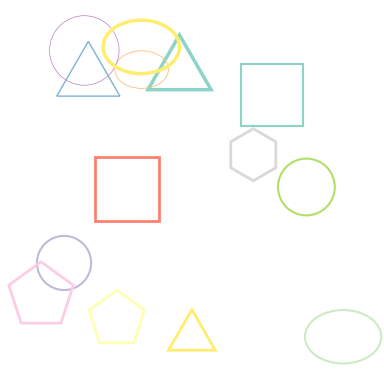[{"shape": "square", "thickness": 1.5, "radius": 0.4, "center": [0.707, 0.754]}, {"shape": "triangle", "thickness": 2.5, "radius": 0.47, "center": [0.466, 0.814]}, {"shape": "pentagon", "thickness": 2, "radius": 0.38, "center": [0.303, 0.171]}, {"shape": "circle", "thickness": 1.5, "radius": 0.35, "center": [0.166, 0.317]}, {"shape": "square", "thickness": 2, "radius": 0.41, "center": [0.329, 0.509]}, {"shape": "triangle", "thickness": 1, "radius": 0.47, "center": [0.229, 0.798]}, {"shape": "oval", "thickness": 0.5, "radius": 0.35, "center": [0.368, 0.819]}, {"shape": "circle", "thickness": 1.5, "radius": 0.37, "center": [0.796, 0.514]}, {"shape": "pentagon", "thickness": 2, "radius": 0.44, "center": [0.107, 0.232]}, {"shape": "hexagon", "thickness": 2, "radius": 0.34, "center": [0.658, 0.598]}, {"shape": "circle", "thickness": 0.5, "radius": 0.45, "center": [0.219, 0.869]}, {"shape": "oval", "thickness": 1.5, "radius": 0.5, "center": [0.891, 0.125]}, {"shape": "triangle", "thickness": 2, "radius": 0.35, "center": [0.498, 0.125]}, {"shape": "oval", "thickness": 2.5, "radius": 0.5, "center": [0.367, 0.878]}]